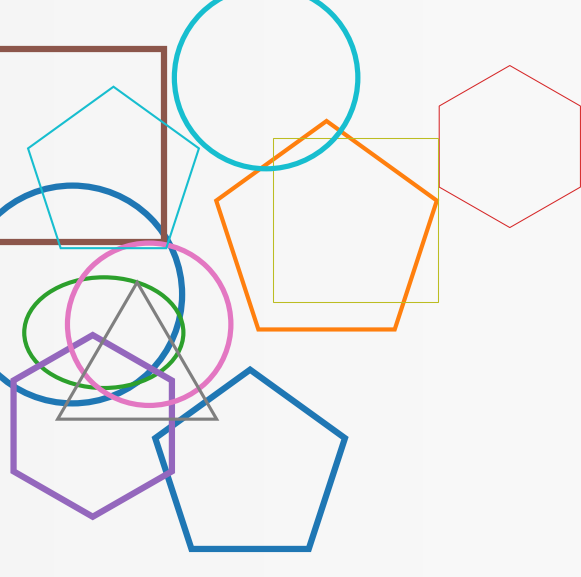[{"shape": "circle", "thickness": 3, "radius": 0.94, "center": [0.125, 0.489]}, {"shape": "pentagon", "thickness": 3, "radius": 0.86, "center": [0.43, 0.187]}, {"shape": "pentagon", "thickness": 2, "radius": 1.0, "center": [0.562, 0.59]}, {"shape": "oval", "thickness": 2, "radius": 0.68, "center": [0.179, 0.423]}, {"shape": "hexagon", "thickness": 0.5, "radius": 0.7, "center": [0.877, 0.745]}, {"shape": "hexagon", "thickness": 3, "radius": 0.79, "center": [0.16, 0.262]}, {"shape": "square", "thickness": 3, "radius": 0.83, "center": [0.115, 0.747]}, {"shape": "circle", "thickness": 2.5, "radius": 0.7, "center": [0.257, 0.438]}, {"shape": "triangle", "thickness": 1.5, "radius": 0.79, "center": [0.236, 0.352]}, {"shape": "square", "thickness": 0.5, "radius": 0.71, "center": [0.611, 0.618]}, {"shape": "circle", "thickness": 2.5, "radius": 0.79, "center": [0.458, 0.865]}, {"shape": "pentagon", "thickness": 1, "radius": 0.77, "center": [0.195, 0.694]}]